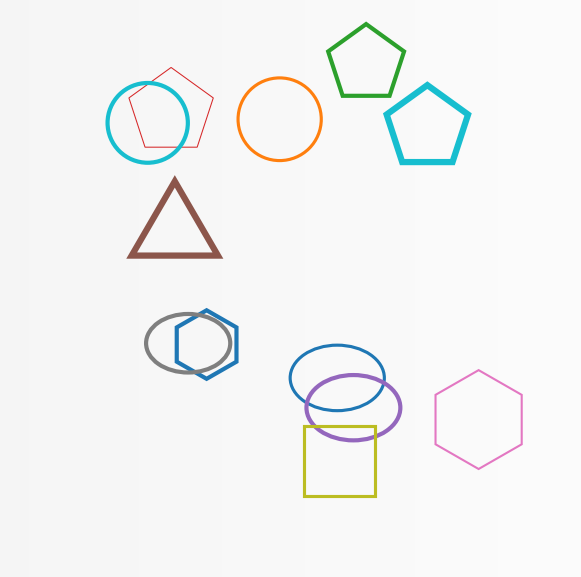[{"shape": "hexagon", "thickness": 2, "radius": 0.3, "center": [0.355, 0.403]}, {"shape": "oval", "thickness": 1.5, "radius": 0.41, "center": [0.58, 0.345]}, {"shape": "circle", "thickness": 1.5, "radius": 0.36, "center": [0.481, 0.793]}, {"shape": "pentagon", "thickness": 2, "radius": 0.34, "center": [0.63, 0.889]}, {"shape": "pentagon", "thickness": 0.5, "radius": 0.38, "center": [0.294, 0.806]}, {"shape": "oval", "thickness": 2, "radius": 0.4, "center": [0.608, 0.293]}, {"shape": "triangle", "thickness": 3, "radius": 0.43, "center": [0.301, 0.599]}, {"shape": "hexagon", "thickness": 1, "radius": 0.43, "center": [0.823, 0.273]}, {"shape": "oval", "thickness": 2, "radius": 0.36, "center": [0.324, 0.405]}, {"shape": "square", "thickness": 1.5, "radius": 0.31, "center": [0.584, 0.201]}, {"shape": "circle", "thickness": 2, "radius": 0.35, "center": [0.254, 0.786]}, {"shape": "pentagon", "thickness": 3, "radius": 0.37, "center": [0.735, 0.778]}]